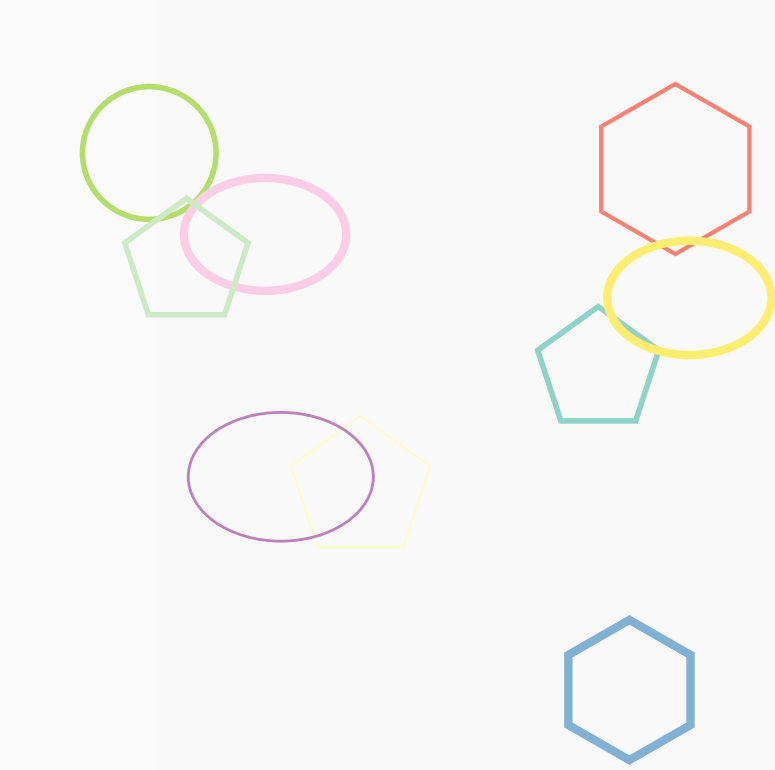[{"shape": "pentagon", "thickness": 2, "radius": 0.41, "center": [0.772, 0.52]}, {"shape": "pentagon", "thickness": 0.5, "radius": 0.47, "center": [0.465, 0.366]}, {"shape": "hexagon", "thickness": 1.5, "radius": 0.55, "center": [0.871, 0.78]}, {"shape": "hexagon", "thickness": 3, "radius": 0.46, "center": [0.812, 0.104]}, {"shape": "circle", "thickness": 2, "radius": 0.43, "center": [0.193, 0.801]}, {"shape": "oval", "thickness": 3, "radius": 0.52, "center": [0.342, 0.696]}, {"shape": "oval", "thickness": 1, "radius": 0.6, "center": [0.362, 0.381]}, {"shape": "pentagon", "thickness": 2, "radius": 0.42, "center": [0.241, 0.659]}, {"shape": "oval", "thickness": 3, "radius": 0.53, "center": [0.89, 0.613]}]